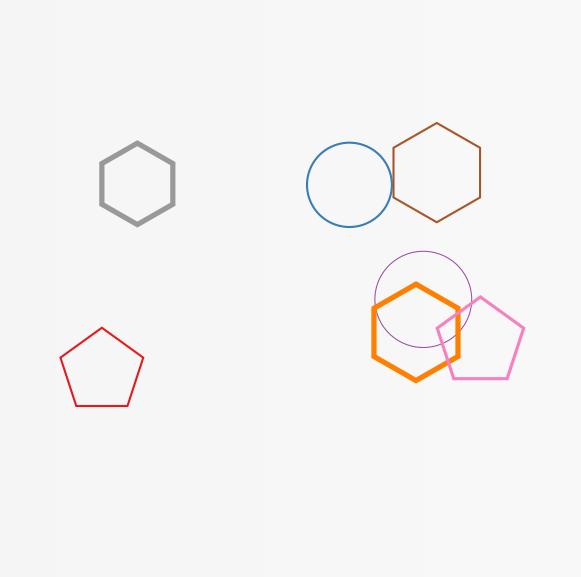[{"shape": "pentagon", "thickness": 1, "radius": 0.37, "center": [0.175, 0.357]}, {"shape": "circle", "thickness": 1, "radius": 0.37, "center": [0.601, 0.679]}, {"shape": "circle", "thickness": 0.5, "radius": 0.42, "center": [0.728, 0.481]}, {"shape": "hexagon", "thickness": 2.5, "radius": 0.42, "center": [0.716, 0.424]}, {"shape": "hexagon", "thickness": 1, "radius": 0.43, "center": [0.751, 0.7]}, {"shape": "pentagon", "thickness": 1.5, "radius": 0.39, "center": [0.827, 0.407]}, {"shape": "hexagon", "thickness": 2.5, "radius": 0.35, "center": [0.236, 0.681]}]